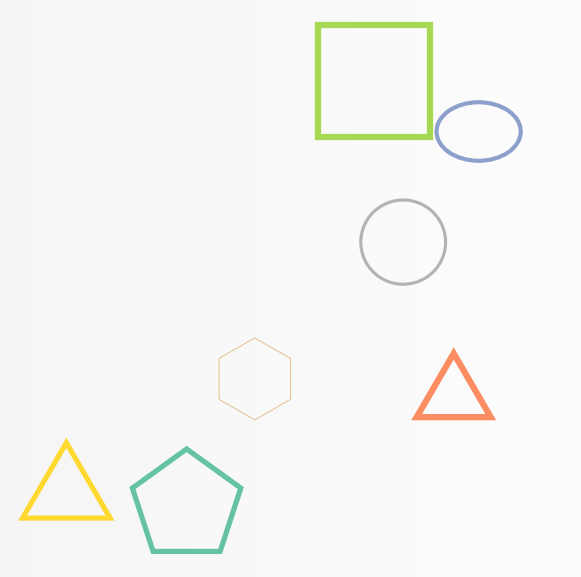[{"shape": "pentagon", "thickness": 2.5, "radius": 0.49, "center": [0.321, 0.124]}, {"shape": "triangle", "thickness": 3, "radius": 0.37, "center": [0.781, 0.314]}, {"shape": "oval", "thickness": 2, "radius": 0.36, "center": [0.823, 0.771]}, {"shape": "square", "thickness": 3, "radius": 0.48, "center": [0.643, 0.859]}, {"shape": "triangle", "thickness": 2.5, "radius": 0.43, "center": [0.114, 0.146]}, {"shape": "hexagon", "thickness": 0.5, "radius": 0.35, "center": [0.438, 0.343]}, {"shape": "circle", "thickness": 1.5, "radius": 0.36, "center": [0.694, 0.58]}]